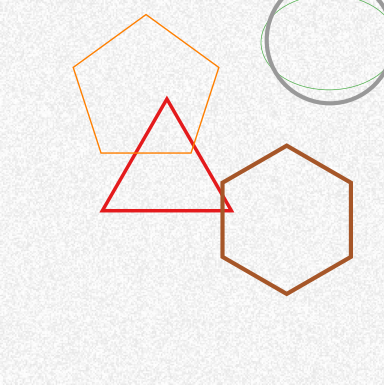[{"shape": "triangle", "thickness": 2.5, "radius": 0.97, "center": [0.433, 0.549]}, {"shape": "oval", "thickness": 0.5, "radius": 0.88, "center": [0.854, 0.89]}, {"shape": "pentagon", "thickness": 1, "radius": 0.99, "center": [0.379, 0.763]}, {"shape": "hexagon", "thickness": 3, "radius": 0.96, "center": [0.745, 0.429]}, {"shape": "circle", "thickness": 3, "radius": 0.82, "center": [0.857, 0.896]}]